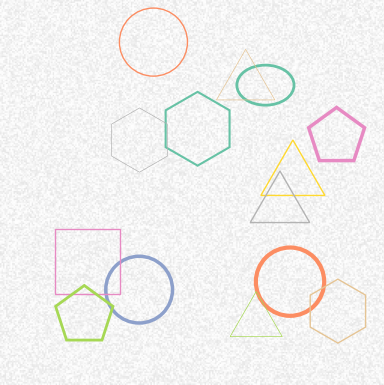[{"shape": "oval", "thickness": 2, "radius": 0.37, "center": [0.689, 0.779]}, {"shape": "hexagon", "thickness": 1.5, "radius": 0.48, "center": [0.513, 0.666]}, {"shape": "circle", "thickness": 3, "radius": 0.44, "center": [0.753, 0.268]}, {"shape": "circle", "thickness": 1, "radius": 0.44, "center": [0.399, 0.891]}, {"shape": "circle", "thickness": 2.5, "radius": 0.43, "center": [0.361, 0.248]}, {"shape": "square", "thickness": 1, "radius": 0.42, "center": [0.228, 0.321]}, {"shape": "pentagon", "thickness": 2.5, "radius": 0.38, "center": [0.874, 0.645]}, {"shape": "pentagon", "thickness": 2, "radius": 0.39, "center": [0.219, 0.18]}, {"shape": "triangle", "thickness": 0.5, "radius": 0.39, "center": [0.665, 0.165]}, {"shape": "triangle", "thickness": 1, "radius": 0.48, "center": [0.761, 0.54]}, {"shape": "triangle", "thickness": 0.5, "radius": 0.44, "center": [0.638, 0.784]}, {"shape": "hexagon", "thickness": 1, "radius": 0.42, "center": [0.878, 0.192]}, {"shape": "hexagon", "thickness": 0.5, "radius": 0.42, "center": [0.362, 0.636]}, {"shape": "triangle", "thickness": 1, "radius": 0.45, "center": [0.727, 0.467]}]